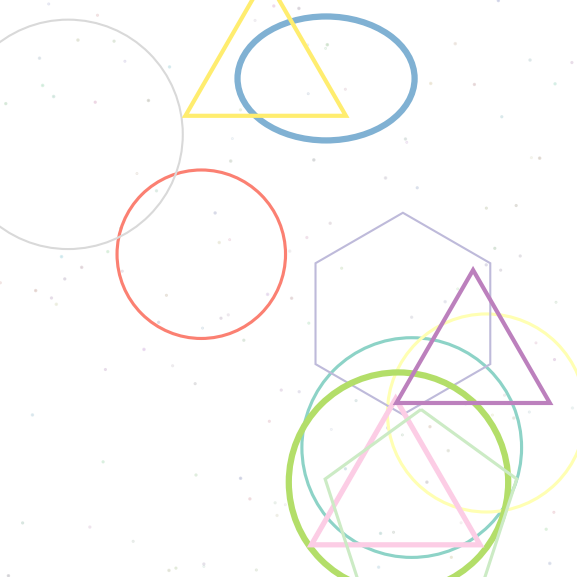[{"shape": "circle", "thickness": 1.5, "radius": 0.95, "center": [0.713, 0.224]}, {"shape": "circle", "thickness": 1.5, "radius": 0.86, "center": [0.842, 0.284]}, {"shape": "hexagon", "thickness": 1, "radius": 0.87, "center": [0.698, 0.456]}, {"shape": "circle", "thickness": 1.5, "radius": 0.73, "center": [0.349, 0.559]}, {"shape": "oval", "thickness": 3, "radius": 0.77, "center": [0.565, 0.863]}, {"shape": "circle", "thickness": 3, "radius": 0.95, "center": [0.69, 0.164]}, {"shape": "triangle", "thickness": 2.5, "radius": 0.84, "center": [0.685, 0.14]}, {"shape": "circle", "thickness": 1, "radius": 0.99, "center": [0.118, 0.766]}, {"shape": "triangle", "thickness": 2, "radius": 0.77, "center": [0.819, 0.378]}, {"shape": "pentagon", "thickness": 1.5, "radius": 0.87, "center": [0.729, 0.116]}, {"shape": "triangle", "thickness": 2, "radius": 0.8, "center": [0.46, 0.879]}]